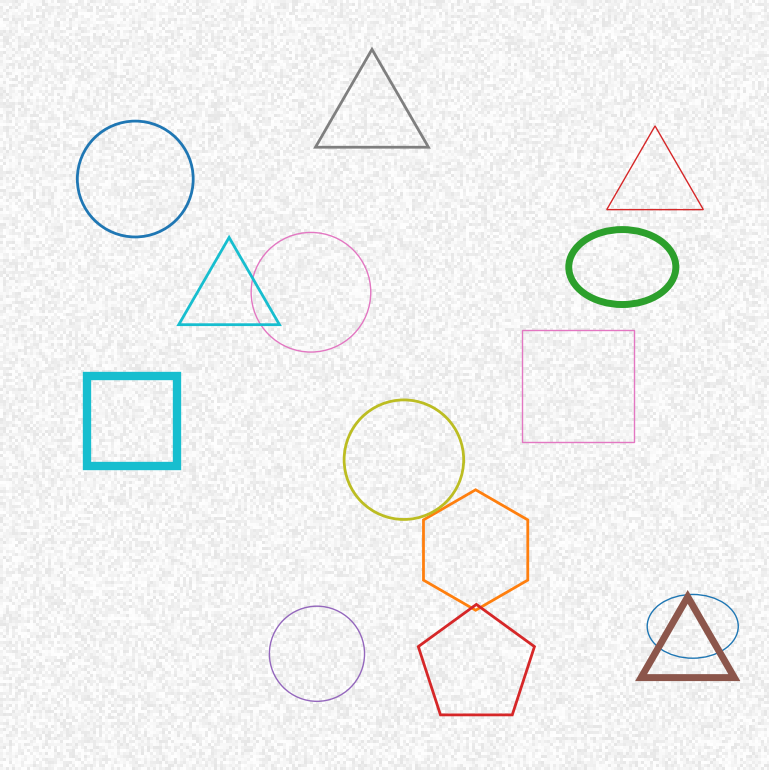[{"shape": "circle", "thickness": 1, "radius": 0.38, "center": [0.176, 0.767]}, {"shape": "oval", "thickness": 0.5, "radius": 0.3, "center": [0.9, 0.187]}, {"shape": "hexagon", "thickness": 1, "radius": 0.39, "center": [0.618, 0.286]}, {"shape": "oval", "thickness": 2.5, "radius": 0.35, "center": [0.808, 0.653]}, {"shape": "pentagon", "thickness": 1, "radius": 0.4, "center": [0.619, 0.136]}, {"shape": "triangle", "thickness": 0.5, "radius": 0.36, "center": [0.851, 0.764]}, {"shape": "circle", "thickness": 0.5, "radius": 0.31, "center": [0.412, 0.151]}, {"shape": "triangle", "thickness": 2.5, "radius": 0.35, "center": [0.893, 0.155]}, {"shape": "square", "thickness": 0.5, "radius": 0.36, "center": [0.75, 0.498]}, {"shape": "circle", "thickness": 0.5, "radius": 0.39, "center": [0.404, 0.62]}, {"shape": "triangle", "thickness": 1, "radius": 0.42, "center": [0.483, 0.851]}, {"shape": "circle", "thickness": 1, "radius": 0.39, "center": [0.525, 0.403]}, {"shape": "triangle", "thickness": 1, "radius": 0.38, "center": [0.298, 0.616]}, {"shape": "square", "thickness": 3, "radius": 0.29, "center": [0.171, 0.453]}]